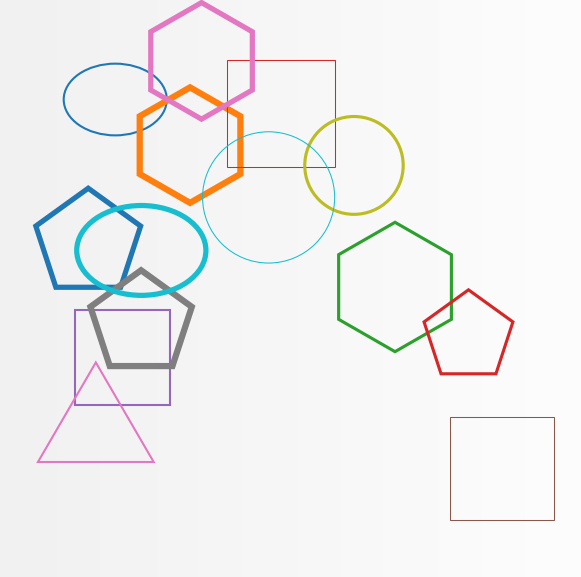[{"shape": "pentagon", "thickness": 2.5, "radius": 0.47, "center": [0.152, 0.578]}, {"shape": "oval", "thickness": 1, "radius": 0.44, "center": [0.198, 0.827]}, {"shape": "hexagon", "thickness": 3, "radius": 0.5, "center": [0.327, 0.748]}, {"shape": "hexagon", "thickness": 1.5, "radius": 0.56, "center": [0.68, 0.502]}, {"shape": "pentagon", "thickness": 1.5, "radius": 0.4, "center": [0.806, 0.417]}, {"shape": "square", "thickness": 0.5, "radius": 0.47, "center": [0.484, 0.802]}, {"shape": "square", "thickness": 1, "radius": 0.41, "center": [0.21, 0.38]}, {"shape": "square", "thickness": 0.5, "radius": 0.45, "center": [0.864, 0.188]}, {"shape": "triangle", "thickness": 1, "radius": 0.57, "center": [0.165, 0.257]}, {"shape": "hexagon", "thickness": 2.5, "radius": 0.5, "center": [0.347, 0.894]}, {"shape": "pentagon", "thickness": 3, "radius": 0.46, "center": [0.243, 0.439]}, {"shape": "circle", "thickness": 1.5, "radius": 0.42, "center": [0.609, 0.713]}, {"shape": "oval", "thickness": 2.5, "radius": 0.56, "center": [0.243, 0.565]}, {"shape": "circle", "thickness": 0.5, "radius": 0.57, "center": [0.462, 0.657]}]